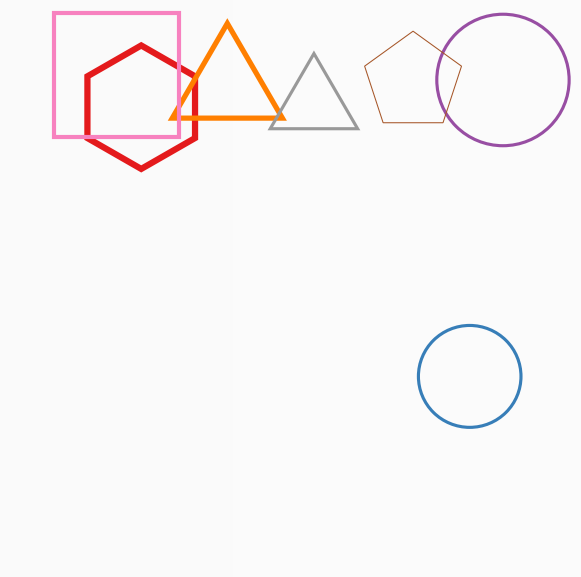[{"shape": "hexagon", "thickness": 3, "radius": 0.53, "center": [0.243, 0.814]}, {"shape": "circle", "thickness": 1.5, "radius": 0.44, "center": [0.808, 0.347]}, {"shape": "circle", "thickness": 1.5, "radius": 0.57, "center": [0.865, 0.861]}, {"shape": "triangle", "thickness": 2.5, "radius": 0.55, "center": [0.391, 0.849]}, {"shape": "pentagon", "thickness": 0.5, "radius": 0.44, "center": [0.711, 0.857]}, {"shape": "square", "thickness": 2, "radius": 0.54, "center": [0.201, 0.87]}, {"shape": "triangle", "thickness": 1.5, "radius": 0.43, "center": [0.54, 0.82]}]